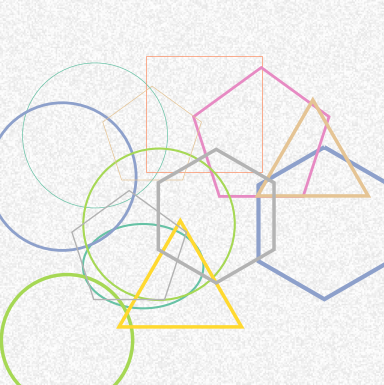[{"shape": "oval", "thickness": 1.5, "radius": 0.78, "center": [0.372, 0.309]}, {"shape": "circle", "thickness": 0.5, "radius": 0.94, "center": [0.247, 0.648]}, {"shape": "square", "thickness": 0.5, "radius": 0.75, "center": [0.529, 0.705]}, {"shape": "circle", "thickness": 2, "radius": 0.96, "center": [0.162, 0.541]}, {"shape": "hexagon", "thickness": 3, "radius": 0.99, "center": [0.842, 0.42]}, {"shape": "pentagon", "thickness": 2, "radius": 0.93, "center": [0.679, 0.64]}, {"shape": "circle", "thickness": 2.5, "radius": 0.85, "center": [0.174, 0.116]}, {"shape": "circle", "thickness": 1.5, "radius": 0.98, "center": [0.413, 0.417]}, {"shape": "triangle", "thickness": 2.5, "radius": 0.92, "center": [0.468, 0.243]}, {"shape": "triangle", "thickness": 2.5, "radius": 0.83, "center": [0.813, 0.574]}, {"shape": "pentagon", "thickness": 0.5, "radius": 0.67, "center": [0.395, 0.641]}, {"shape": "hexagon", "thickness": 2.5, "radius": 0.87, "center": [0.561, 0.439]}, {"shape": "pentagon", "thickness": 1, "radius": 0.78, "center": [0.336, 0.349]}]